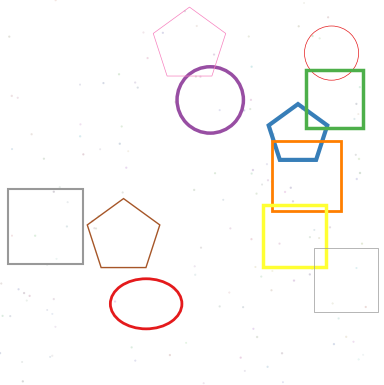[{"shape": "circle", "thickness": 0.5, "radius": 0.35, "center": [0.861, 0.862]}, {"shape": "oval", "thickness": 2, "radius": 0.46, "center": [0.38, 0.211]}, {"shape": "pentagon", "thickness": 3, "radius": 0.4, "center": [0.774, 0.65]}, {"shape": "square", "thickness": 2.5, "radius": 0.37, "center": [0.869, 0.742]}, {"shape": "circle", "thickness": 2.5, "radius": 0.43, "center": [0.546, 0.74]}, {"shape": "square", "thickness": 2, "radius": 0.45, "center": [0.796, 0.544]}, {"shape": "square", "thickness": 2.5, "radius": 0.41, "center": [0.765, 0.387]}, {"shape": "pentagon", "thickness": 1, "radius": 0.5, "center": [0.321, 0.385]}, {"shape": "pentagon", "thickness": 0.5, "radius": 0.49, "center": [0.492, 0.883]}, {"shape": "square", "thickness": 1.5, "radius": 0.49, "center": [0.118, 0.413]}, {"shape": "square", "thickness": 0.5, "radius": 0.42, "center": [0.899, 0.273]}]